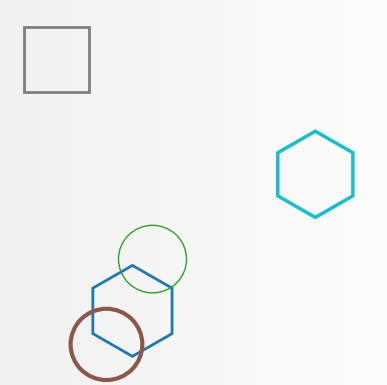[{"shape": "hexagon", "thickness": 2, "radius": 0.59, "center": [0.342, 0.193]}, {"shape": "circle", "thickness": 1, "radius": 0.44, "center": [0.394, 0.327]}, {"shape": "circle", "thickness": 3, "radius": 0.46, "center": [0.275, 0.105]}, {"shape": "square", "thickness": 2, "radius": 0.42, "center": [0.146, 0.846]}, {"shape": "hexagon", "thickness": 2.5, "radius": 0.56, "center": [0.814, 0.547]}]